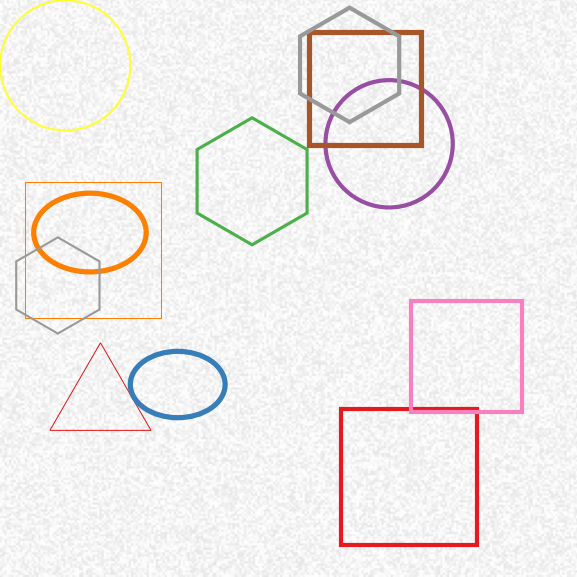[{"shape": "square", "thickness": 2, "radius": 0.59, "center": [0.708, 0.173]}, {"shape": "triangle", "thickness": 0.5, "radius": 0.51, "center": [0.174, 0.304]}, {"shape": "oval", "thickness": 2.5, "radius": 0.41, "center": [0.308, 0.333]}, {"shape": "hexagon", "thickness": 1.5, "radius": 0.55, "center": [0.437, 0.685]}, {"shape": "circle", "thickness": 2, "radius": 0.55, "center": [0.674, 0.75]}, {"shape": "oval", "thickness": 2.5, "radius": 0.49, "center": [0.156, 0.596]}, {"shape": "square", "thickness": 0.5, "radius": 0.59, "center": [0.161, 0.566]}, {"shape": "circle", "thickness": 1, "radius": 0.56, "center": [0.113, 0.886]}, {"shape": "square", "thickness": 2.5, "radius": 0.49, "center": [0.632, 0.846]}, {"shape": "square", "thickness": 2, "radius": 0.48, "center": [0.807, 0.382]}, {"shape": "hexagon", "thickness": 1, "radius": 0.42, "center": [0.1, 0.505]}, {"shape": "hexagon", "thickness": 2, "radius": 0.5, "center": [0.605, 0.887]}]